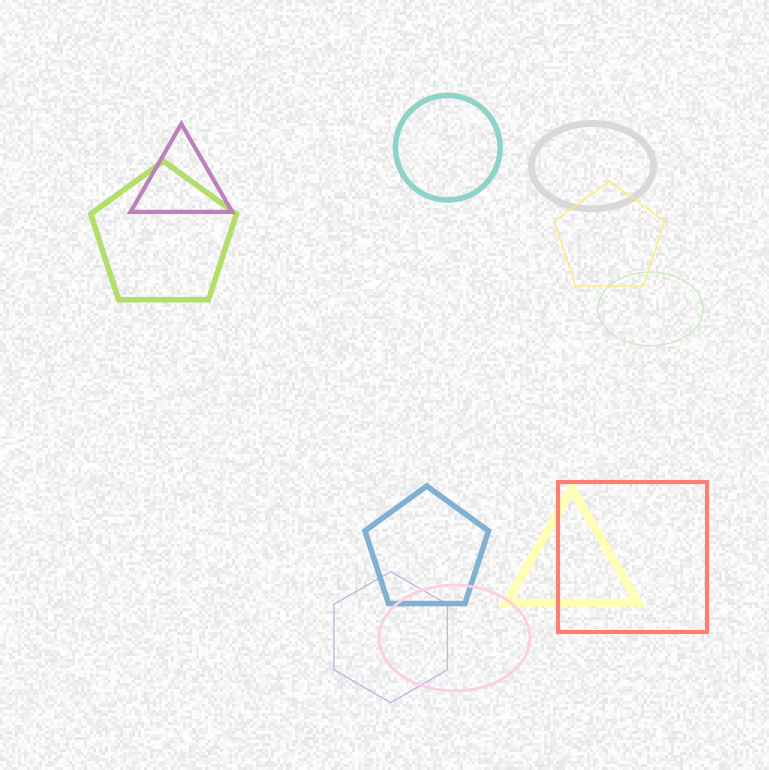[{"shape": "circle", "thickness": 2, "radius": 0.34, "center": [0.582, 0.808]}, {"shape": "triangle", "thickness": 3, "radius": 0.49, "center": [0.743, 0.267]}, {"shape": "hexagon", "thickness": 0.5, "radius": 0.43, "center": [0.507, 0.173]}, {"shape": "square", "thickness": 1.5, "radius": 0.48, "center": [0.821, 0.277]}, {"shape": "pentagon", "thickness": 2, "radius": 0.42, "center": [0.554, 0.284]}, {"shape": "pentagon", "thickness": 2, "radius": 0.5, "center": [0.212, 0.691]}, {"shape": "oval", "thickness": 1, "radius": 0.49, "center": [0.59, 0.171]}, {"shape": "oval", "thickness": 2.5, "radius": 0.4, "center": [0.769, 0.784]}, {"shape": "triangle", "thickness": 1.5, "radius": 0.38, "center": [0.236, 0.763]}, {"shape": "oval", "thickness": 0.5, "radius": 0.34, "center": [0.845, 0.599]}, {"shape": "pentagon", "thickness": 0.5, "radius": 0.38, "center": [0.792, 0.69]}]